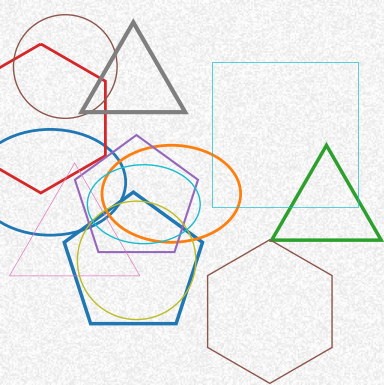[{"shape": "pentagon", "thickness": 2.5, "radius": 0.94, "center": [0.346, 0.312]}, {"shape": "oval", "thickness": 2, "radius": 0.98, "center": [0.13, 0.527]}, {"shape": "oval", "thickness": 2, "radius": 0.9, "center": [0.445, 0.497]}, {"shape": "triangle", "thickness": 2.5, "radius": 0.82, "center": [0.848, 0.458]}, {"shape": "hexagon", "thickness": 2, "radius": 0.97, "center": [0.106, 0.692]}, {"shape": "pentagon", "thickness": 1.5, "radius": 0.84, "center": [0.354, 0.481]}, {"shape": "hexagon", "thickness": 1, "radius": 0.93, "center": [0.701, 0.191]}, {"shape": "circle", "thickness": 1, "radius": 0.67, "center": [0.17, 0.827]}, {"shape": "triangle", "thickness": 0.5, "radius": 0.98, "center": [0.194, 0.381]}, {"shape": "triangle", "thickness": 3, "radius": 0.78, "center": [0.346, 0.786]}, {"shape": "circle", "thickness": 1, "radius": 0.77, "center": [0.355, 0.324]}, {"shape": "oval", "thickness": 1, "radius": 0.73, "center": [0.373, 0.47]}, {"shape": "square", "thickness": 0.5, "radius": 0.94, "center": [0.74, 0.651]}]